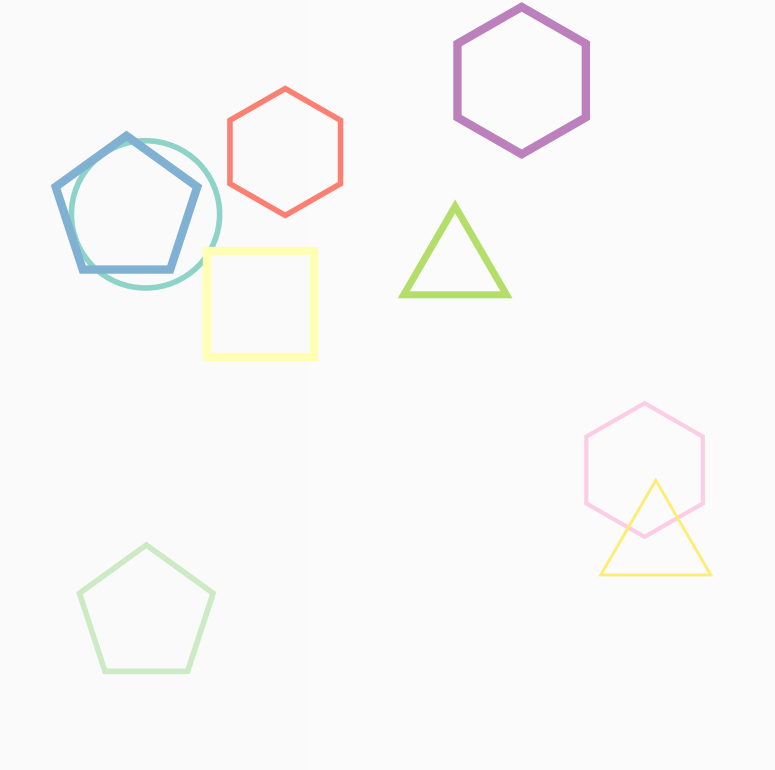[{"shape": "circle", "thickness": 2, "radius": 0.48, "center": [0.188, 0.722]}, {"shape": "square", "thickness": 3, "radius": 0.34, "center": [0.336, 0.605]}, {"shape": "hexagon", "thickness": 2, "radius": 0.41, "center": [0.368, 0.803]}, {"shape": "pentagon", "thickness": 3, "radius": 0.48, "center": [0.163, 0.728]}, {"shape": "triangle", "thickness": 2.5, "radius": 0.38, "center": [0.587, 0.655]}, {"shape": "hexagon", "thickness": 1.5, "radius": 0.43, "center": [0.832, 0.39]}, {"shape": "hexagon", "thickness": 3, "radius": 0.48, "center": [0.673, 0.895]}, {"shape": "pentagon", "thickness": 2, "radius": 0.45, "center": [0.189, 0.202]}, {"shape": "triangle", "thickness": 1, "radius": 0.41, "center": [0.846, 0.294]}]